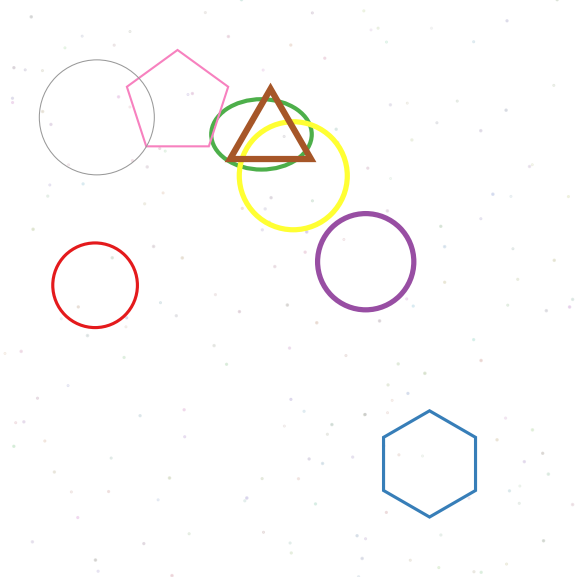[{"shape": "circle", "thickness": 1.5, "radius": 0.37, "center": [0.165, 0.505]}, {"shape": "hexagon", "thickness": 1.5, "radius": 0.46, "center": [0.744, 0.196]}, {"shape": "oval", "thickness": 2, "radius": 0.44, "center": [0.453, 0.766]}, {"shape": "circle", "thickness": 2.5, "radius": 0.42, "center": [0.633, 0.546]}, {"shape": "circle", "thickness": 2.5, "radius": 0.47, "center": [0.508, 0.695]}, {"shape": "triangle", "thickness": 3, "radius": 0.4, "center": [0.468, 0.764]}, {"shape": "pentagon", "thickness": 1, "radius": 0.46, "center": [0.307, 0.82]}, {"shape": "circle", "thickness": 0.5, "radius": 0.5, "center": [0.168, 0.796]}]